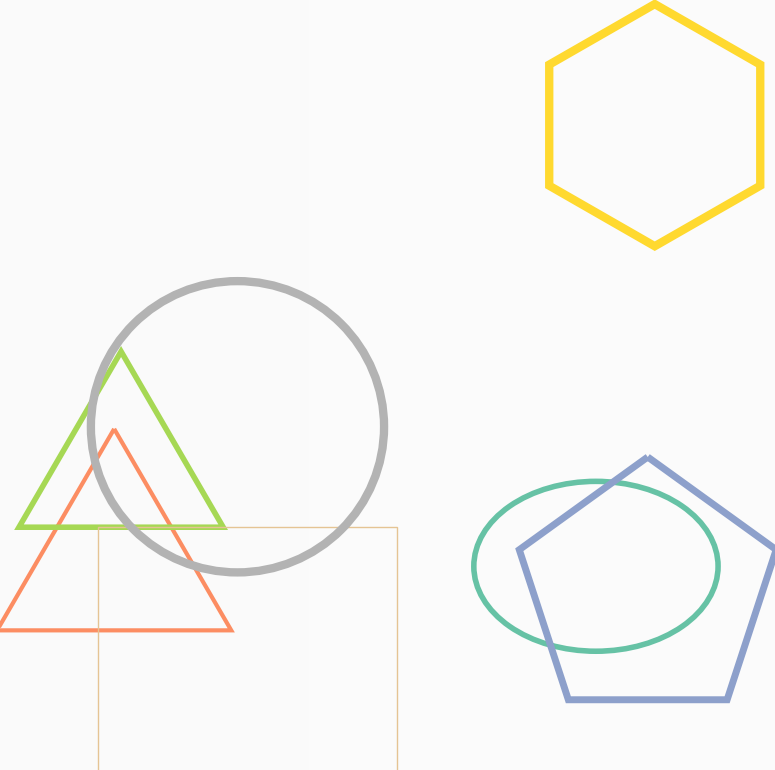[{"shape": "oval", "thickness": 2, "radius": 0.79, "center": [0.769, 0.265]}, {"shape": "triangle", "thickness": 1.5, "radius": 0.87, "center": [0.147, 0.269]}, {"shape": "pentagon", "thickness": 2.5, "radius": 0.87, "center": [0.836, 0.232]}, {"shape": "triangle", "thickness": 2, "radius": 0.76, "center": [0.156, 0.391]}, {"shape": "hexagon", "thickness": 3, "radius": 0.79, "center": [0.845, 0.837]}, {"shape": "square", "thickness": 0.5, "radius": 0.97, "center": [0.32, 0.123]}, {"shape": "circle", "thickness": 3, "radius": 0.95, "center": [0.306, 0.446]}]